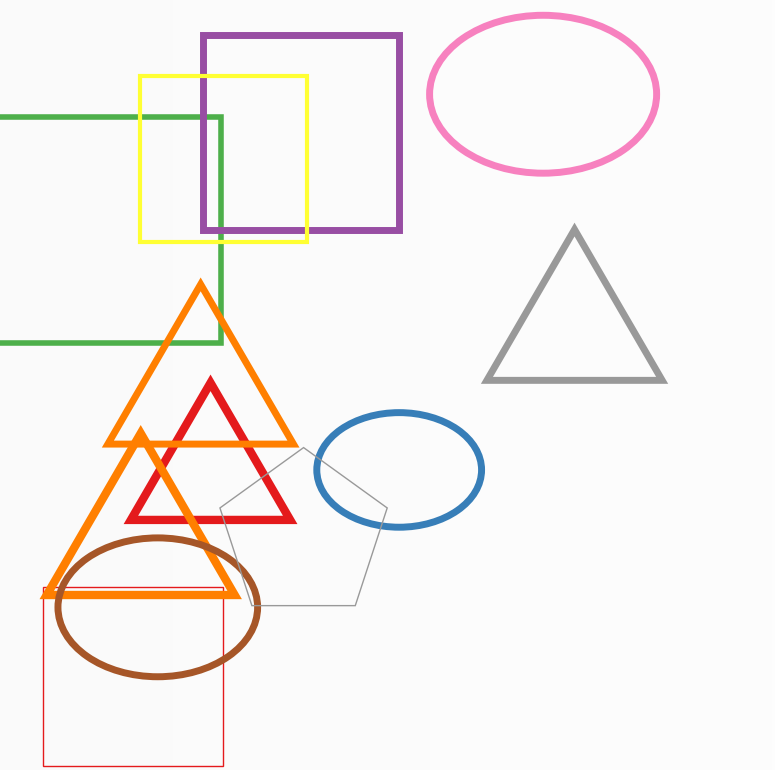[{"shape": "triangle", "thickness": 3, "radius": 0.59, "center": [0.272, 0.384]}, {"shape": "square", "thickness": 0.5, "radius": 0.58, "center": [0.172, 0.122]}, {"shape": "oval", "thickness": 2.5, "radius": 0.53, "center": [0.515, 0.39]}, {"shape": "square", "thickness": 2, "radius": 0.73, "center": [0.138, 0.701]}, {"shape": "square", "thickness": 2.5, "radius": 0.63, "center": [0.389, 0.828]}, {"shape": "triangle", "thickness": 3, "radius": 0.7, "center": [0.182, 0.297]}, {"shape": "triangle", "thickness": 2.5, "radius": 0.69, "center": [0.259, 0.492]}, {"shape": "square", "thickness": 1.5, "radius": 0.54, "center": [0.288, 0.794]}, {"shape": "oval", "thickness": 2.5, "radius": 0.64, "center": [0.204, 0.211]}, {"shape": "oval", "thickness": 2.5, "radius": 0.73, "center": [0.701, 0.878]}, {"shape": "triangle", "thickness": 2.5, "radius": 0.65, "center": [0.741, 0.571]}, {"shape": "pentagon", "thickness": 0.5, "radius": 0.57, "center": [0.392, 0.305]}]